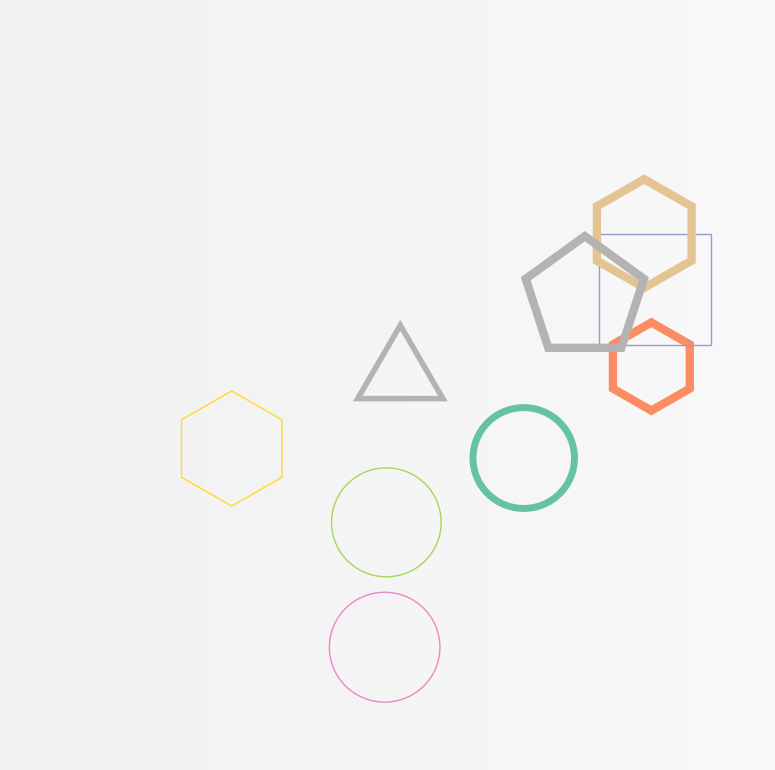[{"shape": "circle", "thickness": 2.5, "radius": 0.33, "center": [0.676, 0.405]}, {"shape": "hexagon", "thickness": 3, "radius": 0.29, "center": [0.84, 0.524]}, {"shape": "square", "thickness": 0.5, "radius": 0.36, "center": [0.845, 0.624]}, {"shape": "circle", "thickness": 0.5, "radius": 0.36, "center": [0.496, 0.159]}, {"shape": "circle", "thickness": 0.5, "radius": 0.35, "center": [0.499, 0.322]}, {"shape": "hexagon", "thickness": 0.5, "radius": 0.37, "center": [0.299, 0.417]}, {"shape": "hexagon", "thickness": 3, "radius": 0.35, "center": [0.831, 0.697]}, {"shape": "triangle", "thickness": 2, "radius": 0.32, "center": [0.517, 0.514]}, {"shape": "pentagon", "thickness": 3, "radius": 0.4, "center": [0.755, 0.613]}]